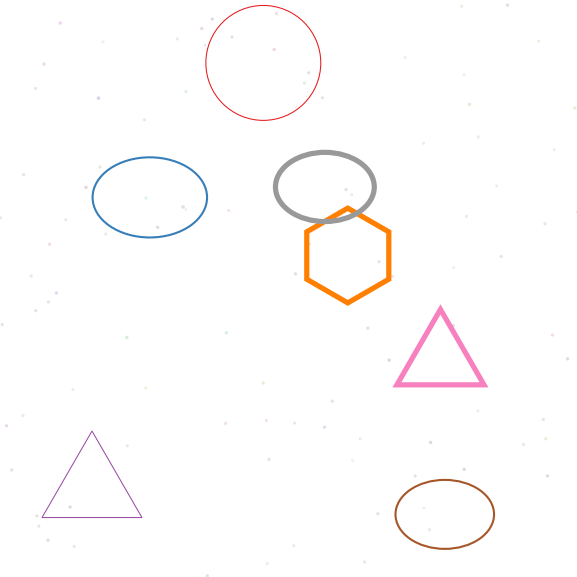[{"shape": "circle", "thickness": 0.5, "radius": 0.5, "center": [0.456, 0.89]}, {"shape": "oval", "thickness": 1, "radius": 0.5, "center": [0.259, 0.657]}, {"shape": "triangle", "thickness": 0.5, "radius": 0.5, "center": [0.159, 0.153]}, {"shape": "hexagon", "thickness": 2.5, "radius": 0.41, "center": [0.602, 0.557]}, {"shape": "oval", "thickness": 1, "radius": 0.43, "center": [0.77, 0.108]}, {"shape": "triangle", "thickness": 2.5, "radius": 0.44, "center": [0.763, 0.376]}, {"shape": "oval", "thickness": 2.5, "radius": 0.43, "center": [0.563, 0.675]}]